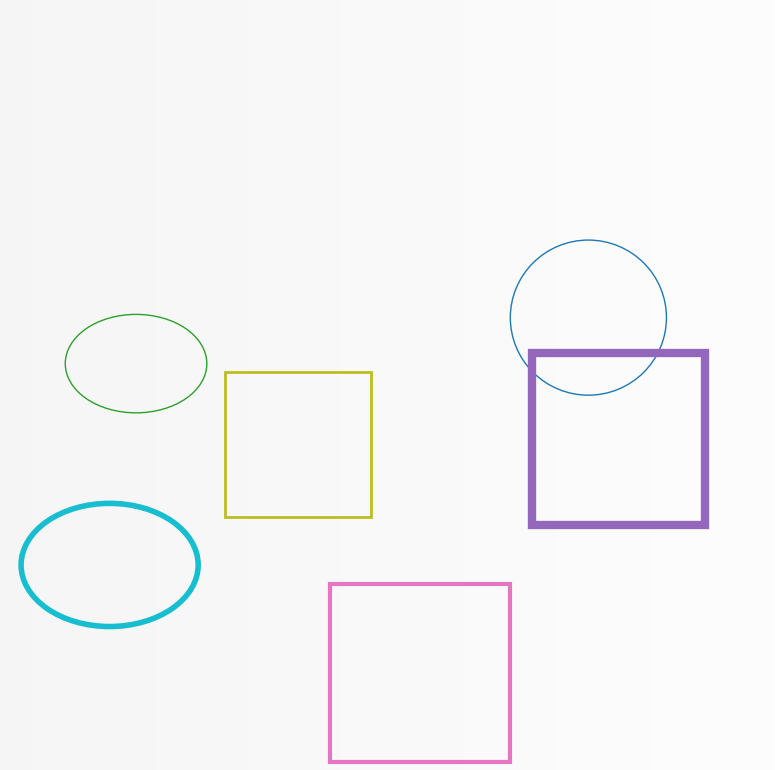[{"shape": "circle", "thickness": 0.5, "radius": 0.5, "center": [0.759, 0.588]}, {"shape": "oval", "thickness": 0.5, "radius": 0.46, "center": [0.176, 0.528]}, {"shape": "square", "thickness": 3, "radius": 0.56, "center": [0.798, 0.43]}, {"shape": "square", "thickness": 1.5, "radius": 0.58, "center": [0.542, 0.127]}, {"shape": "square", "thickness": 1, "radius": 0.47, "center": [0.385, 0.423]}, {"shape": "oval", "thickness": 2, "radius": 0.57, "center": [0.141, 0.266]}]